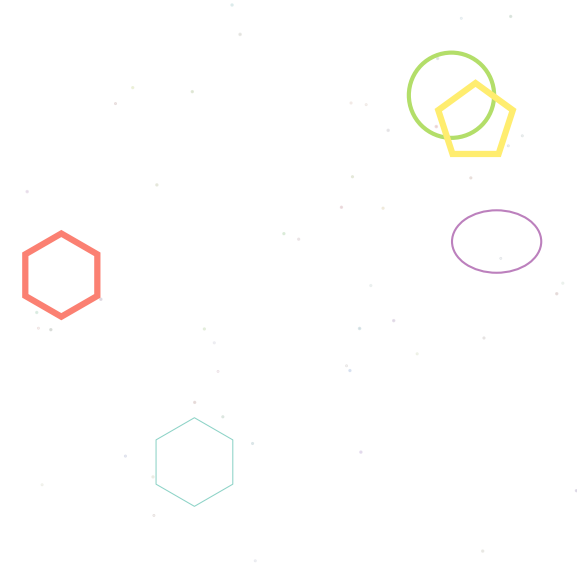[{"shape": "hexagon", "thickness": 0.5, "radius": 0.38, "center": [0.337, 0.199]}, {"shape": "hexagon", "thickness": 3, "radius": 0.36, "center": [0.106, 0.523]}, {"shape": "circle", "thickness": 2, "radius": 0.37, "center": [0.782, 0.834]}, {"shape": "oval", "thickness": 1, "radius": 0.39, "center": [0.86, 0.581]}, {"shape": "pentagon", "thickness": 3, "radius": 0.34, "center": [0.823, 0.787]}]